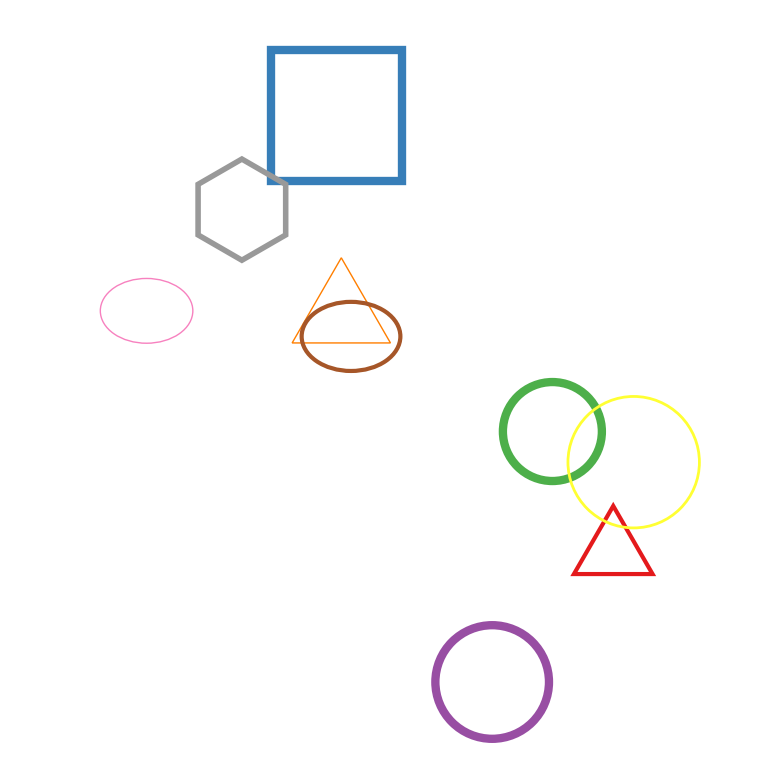[{"shape": "triangle", "thickness": 1.5, "radius": 0.29, "center": [0.796, 0.284]}, {"shape": "square", "thickness": 3, "radius": 0.43, "center": [0.437, 0.85]}, {"shape": "circle", "thickness": 3, "radius": 0.32, "center": [0.717, 0.44]}, {"shape": "circle", "thickness": 3, "radius": 0.37, "center": [0.639, 0.114]}, {"shape": "triangle", "thickness": 0.5, "radius": 0.37, "center": [0.443, 0.591]}, {"shape": "circle", "thickness": 1, "radius": 0.43, "center": [0.823, 0.4]}, {"shape": "oval", "thickness": 1.5, "radius": 0.32, "center": [0.456, 0.563]}, {"shape": "oval", "thickness": 0.5, "radius": 0.3, "center": [0.19, 0.596]}, {"shape": "hexagon", "thickness": 2, "radius": 0.33, "center": [0.314, 0.728]}]